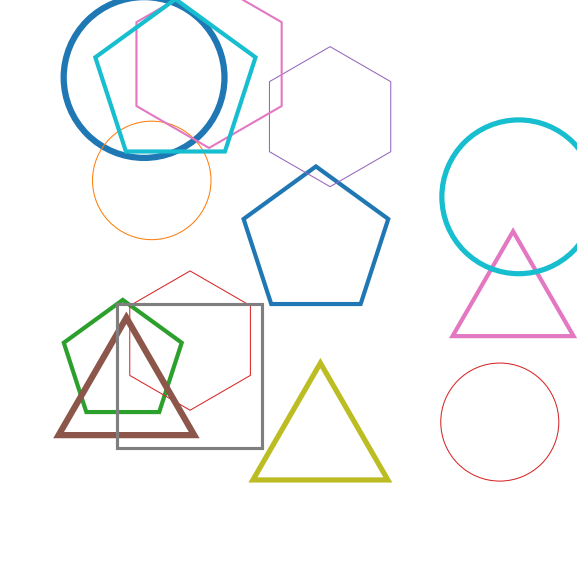[{"shape": "circle", "thickness": 3, "radius": 0.7, "center": [0.249, 0.865]}, {"shape": "pentagon", "thickness": 2, "radius": 0.66, "center": [0.547, 0.579]}, {"shape": "circle", "thickness": 0.5, "radius": 0.51, "center": [0.263, 0.687]}, {"shape": "pentagon", "thickness": 2, "radius": 0.54, "center": [0.213, 0.372]}, {"shape": "hexagon", "thickness": 0.5, "radius": 0.6, "center": [0.329, 0.409]}, {"shape": "circle", "thickness": 0.5, "radius": 0.51, "center": [0.865, 0.268]}, {"shape": "hexagon", "thickness": 0.5, "radius": 0.61, "center": [0.572, 0.797]}, {"shape": "triangle", "thickness": 3, "radius": 0.68, "center": [0.219, 0.313]}, {"shape": "hexagon", "thickness": 1, "radius": 0.73, "center": [0.362, 0.888]}, {"shape": "triangle", "thickness": 2, "radius": 0.6, "center": [0.888, 0.478]}, {"shape": "square", "thickness": 1.5, "radius": 0.62, "center": [0.328, 0.348]}, {"shape": "triangle", "thickness": 2.5, "radius": 0.67, "center": [0.555, 0.235]}, {"shape": "pentagon", "thickness": 2, "radius": 0.73, "center": [0.304, 0.855]}, {"shape": "circle", "thickness": 2.5, "radius": 0.67, "center": [0.898, 0.658]}]